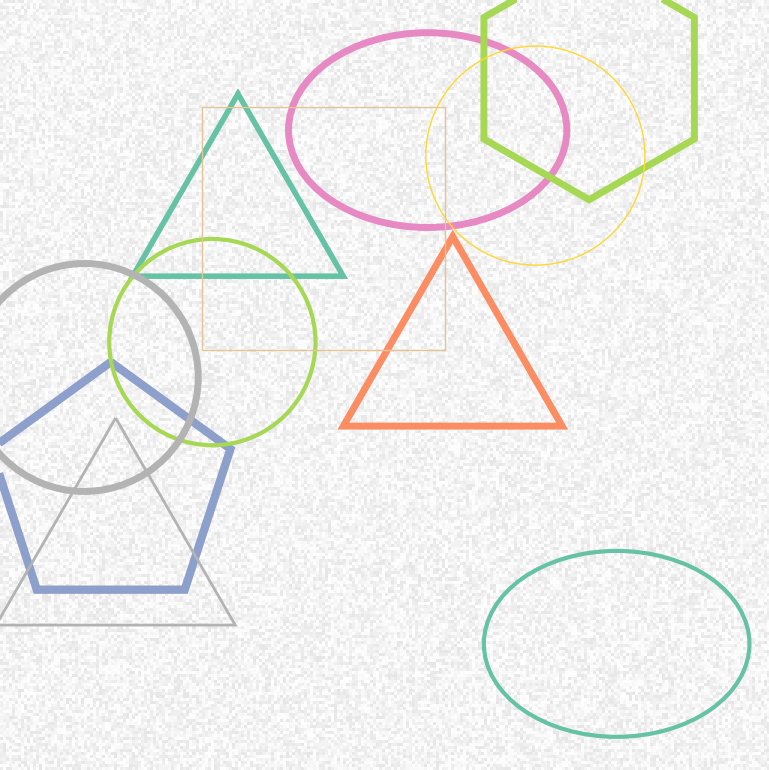[{"shape": "triangle", "thickness": 2, "radius": 0.79, "center": [0.309, 0.72]}, {"shape": "oval", "thickness": 1.5, "radius": 0.86, "center": [0.801, 0.164]}, {"shape": "triangle", "thickness": 2.5, "radius": 0.82, "center": [0.588, 0.529]}, {"shape": "pentagon", "thickness": 3, "radius": 0.82, "center": [0.144, 0.366]}, {"shape": "oval", "thickness": 2.5, "radius": 0.9, "center": [0.555, 0.831]}, {"shape": "circle", "thickness": 1.5, "radius": 0.67, "center": [0.276, 0.556]}, {"shape": "hexagon", "thickness": 2.5, "radius": 0.79, "center": [0.765, 0.898]}, {"shape": "circle", "thickness": 0.5, "radius": 0.71, "center": [0.695, 0.798]}, {"shape": "square", "thickness": 0.5, "radius": 0.79, "center": [0.42, 0.703]}, {"shape": "circle", "thickness": 2.5, "radius": 0.74, "center": [0.109, 0.51]}, {"shape": "triangle", "thickness": 1, "radius": 0.9, "center": [0.15, 0.278]}]